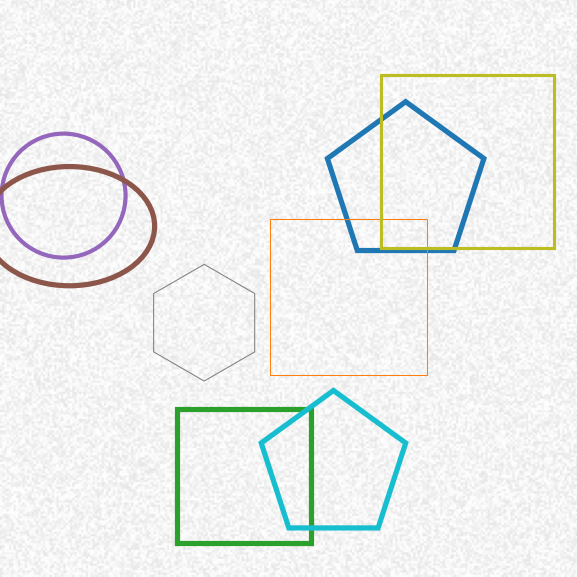[{"shape": "pentagon", "thickness": 2.5, "radius": 0.71, "center": [0.702, 0.681]}, {"shape": "square", "thickness": 0.5, "radius": 0.68, "center": [0.604, 0.485]}, {"shape": "square", "thickness": 2.5, "radius": 0.58, "center": [0.423, 0.175]}, {"shape": "circle", "thickness": 2, "radius": 0.54, "center": [0.11, 0.66]}, {"shape": "oval", "thickness": 2.5, "radius": 0.74, "center": [0.12, 0.608]}, {"shape": "hexagon", "thickness": 0.5, "radius": 0.51, "center": [0.354, 0.44]}, {"shape": "square", "thickness": 1.5, "radius": 0.75, "center": [0.809, 0.719]}, {"shape": "pentagon", "thickness": 2.5, "radius": 0.66, "center": [0.577, 0.191]}]